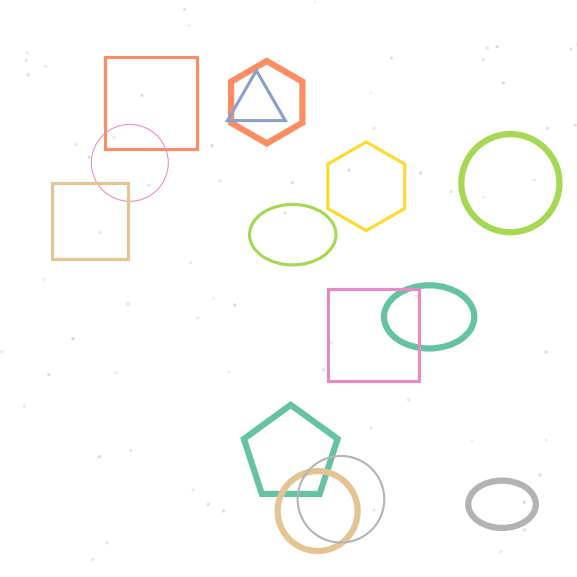[{"shape": "pentagon", "thickness": 3, "radius": 0.43, "center": [0.503, 0.213]}, {"shape": "oval", "thickness": 3, "radius": 0.39, "center": [0.743, 0.45]}, {"shape": "square", "thickness": 1.5, "radius": 0.4, "center": [0.261, 0.821]}, {"shape": "hexagon", "thickness": 3, "radius": 0.36, "center": [0.462, 0.822]}, {"shape": "triangle", "thickness": 1.5, "radius": 0.29, "center": [0.444, 0.819]}, {"shape": "circle", "thickness": 0.5, "radius": 0.33, "center": [0.225, 0.717]}, {"shape": "square", "thickness": 1.5, "radius": 0.39, "center": [0.646, 0.419]}, {"shape": "circle", "thickness": 3, "radius": 0.42, "center": [0.884, 0.682]}, {"shape": "oval", "thickness": 1.5, "radius": 0.37, "center": [0.507, 0.593]}, {"shape": "hexagon", "thickness": 1.5, "radius": 0.38, "center": [0.634, 0.677]}, {"shape": "circle", "thickness": 3, "radius": 0.35, "center": [0.55, 0.114]}, {"shape": "square", "thickness": 1.5, "radius": 0.33, "center": [0.155, 0.616]}, {"shape": "circle", "thickness": 1, "radius": 0.37, "center": [0.59, 0.135]}, {"shape": "oval", "thickness": 3, "radius": 0.29, "center": [0.869, 0.126]}]